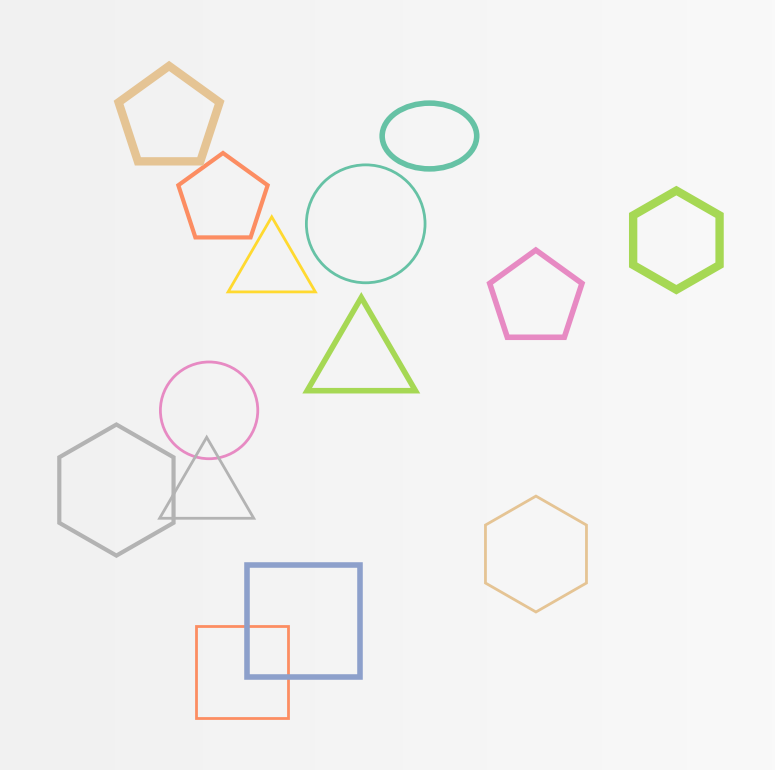[{"shape": "oval", "thickness": 2, "radius": 0.31, "center": [0.554, 0.823]}, {"shape": "circle", "thickness": 1, "radius": 0.38, "center": [0.472, 0.709]}, {"shape": "square", "thickness": 1, "radius": 0.3, "center": [0.312, 0.127]}, {"shape": "pentagon", "thickness": 1.5, "radius": 0.3, "center": [0.288, 0.741]}, {"shape": "square", "thickness": 2, "radius": 0.36, "center": [0.392, 0.194]}, {"shape": "pentagon", "thickness": 2, "radius": 0.31, "center": [0.691, 0.613]}, {"shape": "circle", "thickness": 1, "radius": 0.31, "center": [0.27, 0.467]}, {"shape": "hexagon", "thickness": 3, "radius": 0.32, "center": [0.873, 0.688]}, {"shape": "triangle", "thickness": 2, "radius": 0.4, "center": [0.466, 0.533]}, {"shape": "triangle", "thickness": 1, "radius": 0.32, "center": [0.351, 0.653]}, {"shape": "pentagon", "thickness": 3, "radius": 0.34, "center": [0.218, 0.846]}, {"shape": "hexagon", "thickness": 1, "radius": 0.38, "center": [0.692, 0.28]}, {"shape": "triangle", "thickness": 1, "radius": 0.35, "center": [0.267, 0.362]}, {"shape": "hexagon", "thickness": 1.5, "radius": 0.43, "center": [0.15, 0.364]}]